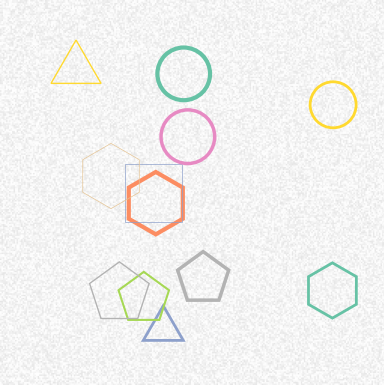[{"shape": "hexagon", "thickness": 2, "radius": 0.36, "center": [0.863, 0.245]}, {"shape": "circle", "thickness": 3, "radius": 0.34, "center": [0.477, 0.808]}, {"shape": "hexagon", "thickness": 3, "radius": 0.41, "center": [0.405, 0.472]}, {"shape": "square", "thickness": 0.5, "radius": 0.37, "center": [0.398, 0.499]}, {"shape": "triangle", "thickness": 2, "radius": 0.3, "center": [0.424, 0.146]}, {"shape": "circle", "thickness": 2.5, "radius": 0.35, "center": [0.488, 0.645]}, {"shape": "pentagon", "thickness": 1.5, "radius": 0.34, "center": [0.373, 0.225]}, {"shape": "triangle", "thickness": 1, "radius": 0.38, "center": [0.197, 0.821]}, {"shape": "circle", "thickness": 2, "radius": 0.3, "center": [0.865, 0.728]}, {"shape": "hexagon", "thickness": 0.5, "radius": 0.42, "center": [0.288, 0.543]}, {"shape": "pentagon", "thickness": 1, "radius": 0.41, "center": [0.31, 0.238]}, {"shape": "pentagon", "thickness": 2.5, "radius": 0.35, "center": [0.528, 0.277]}]